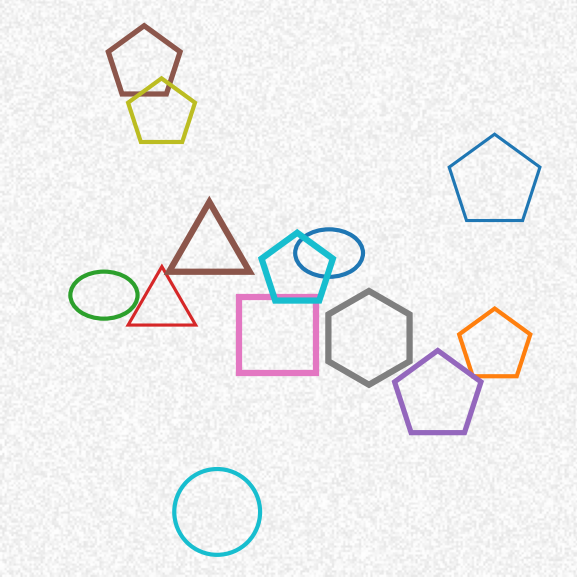[{"shape": "oval", "thickness": 2, "radius": 0.29, "center": [0.57, 0.561]}, {"shape": "pentagon", "thickness": 1.5, "radius": 0.41, "center": [0.856, 0.684]}, {"shape": "pentagon", "thickness": 2, "radius": 0.32, "center": [0.857, 0.4]}, {"shape": "oval", "thickness": 2, "radius": 0.29, "center": [0.18, 0.488]}, {"shape": "triangle", "thickness": 1.5, "radius": 0.34, "center": [0.28, 0.47]}, {"shape": "pentagon", "thickness": 2.5, "radius": 0.39, "center": [0.758, 0.314]}, {"shape": "triangle", "thickness": 3, "radius": 0.4, "center": [0.362, 0.569]}, {"shape": "pentagon", "thickness": 2.5, "radius": 0.33, "center": [0.25, 0.889]}, {"shape": "square", "thickness": 3, "radius": 0.33, "center": [0.48, 0.419]}, {"shape": "hexagon", "thickness": 3, "radius": 0.41, "center": [0.639, 0.414]}, {"shape": "pentagon", "thickness": 2, "radius": 0.3, "center": [0.28, 0.803]}, {"shape": "pentagon", "thickness": 3, "radius": 0.32, "center": [0.515, 0.531]}, {"shape": "circle", "thickness": 2, "radius": 0.37, "center": [0.376, 0.113]}]